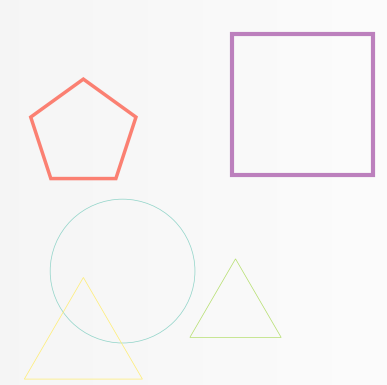[{"shape": "circle", "thickness": 0.5, "radius": 0.93, "center": [0.316, 0.296]}, {"shape": "pentagon", "thickness": 2.5, "radius": 0.71, "center": [0.215, 0.652]}, {"shape": "triangle", "thickness": 0.5, "radius": 0.68, "center": [0.608, 0.192]}, {"shape": "square", "thickness": 3, "radius": 0.91, "center": [0.781, 0.729]}, {"shape": "triangle", "thickness": 0.5, "radius": 0.88, "center": [0.215, 0.103]}]